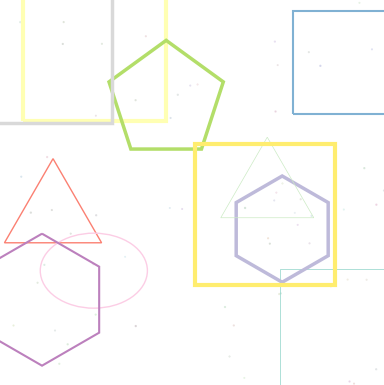[{"shape": "square", "thickness": 0.5, "radius": 0.84, "center": [0.896, 0.133]}, {"shape": "square", "thickness": 3, "radius": 0.93, "center": [0.245, 0.871]}, {"shape": "hexagon", "thickness": 2.5, "radius": 0.69, "center": [0.733, 0.405]}, {"shape": "triangle", "thickness": 1, "radius": 0.73, "center": [0.138, 0.442]}, {"shape": "square", "thickness": 1.5, "radius": 0.67, "center": [0.894, 0.839]}, {"shape": "pentagon", "thickness": 2.5, "radius": 0.78, "center": [0.432, 0.739]}, {"shape": "oval", "thickness": 1, "radius": 0.7, "center": [0.244, 0.297]}, {"shape": "square", "thickness": 2.5, "radius": 0.83, "center": [0.124, 0.847]}, {"shape": "hexagon", "thickness": 1.5, "radius": 0.86, "center": [0.109, 0.222]}, {"shape": "triangle", "thickness": 0.5, "radius": 0.7, "center": [0.694, 0.504]}, {"shape": "square", "thickness": 3, "radius": 0.91, "center": [0.688, 0.442]}]